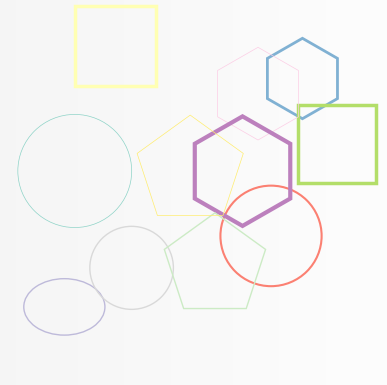[{"shape": "circle", "thickness": 0.5, "radius": 0.73, "center": [0.193, 0.556]}, {"shape": "square", "thickness": 2.5, "radius": 0.52, "center": [0.298, 0.881]}, {"shape": "oval", "thickness": 1, "radius": 0.52, "center": [0.166, 0.203]}, {"shape": "circle", "thickness": 1.5, "radius": 0.65, "center": [0.699, 0.387]}, {"shape": "hexagon", "thickness": 2, "radius": 0.52, "center": [0.78, 0.796]}, {"shape": "square", "thickness": 2.5, "radius": 0.51, "center": [0.869, 0.626]}, {"shape": "hexagon", "thickness": 0.5, "radius": 0.6, "center": [0.666, 0.757]}, {"shape": "circle", "thickness": 1, "radius": 0.54, "center": [0.34, 0.304]}, {"shape": "hexagon", "thickness": 3, "radius": 0.71, "center": [0.626, 0.555]}, {"shape": "pentagon", "thickness": 1, "radius": 0.69, "center": [0.555, 0.31]}, {"shape": "pentagon", "thickness": 0.5, "radius": 0.72, "center": [0.491, 0.557]}]